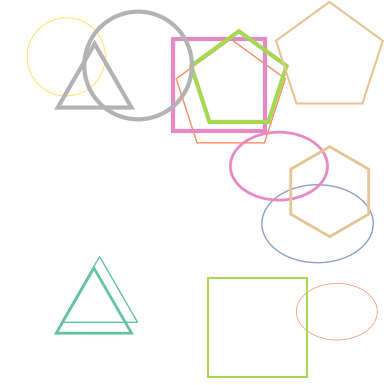[{"shape": "triangle", "thickness": 1, "radius": 0.57, "center": [0.259, 0.22]}, {"shape": "triangle", "thickness": 2, "radius": 0.56, "center": [0.244, 0.191]}, {"shape": "oval", "thickness": 0.5, "radius": 0.53, "center": [0.875, 0.19]}, {"shape": "pentagon", "thickness": 1, "radius": 0.74, "center": [0.599, 0.749]}, {"shape": "oval", "thickness": 1, "radius": 0.72, "center": [0.825, 0.419]}, {"shape": "oval", "thickness": 2, "radius": 0.63, "center": [0.725, 0.569]}, {"shape": "square", "thickness": 3, "radius": 0.6, "center": [0.569, 0.78]}, {"shape": "pentagon", "thickness": 3, "radius": 0.65, "center": [0.62, 0.789]}, {"shape": "square", "thickness": 1.5, "radius": 0.64, "center": [0.669, 0.15]}, {"shape": "circle", "thickness": 0.5, "radius": 0.51, "center": [0.172, 0.852]}, {"shape": "hexagon", "thickness": 2, "radius": 0.58, "center": [0.856, 0.502]}, {"shape": "pentagon", "thickness": 1.5, "radius": 0.73, "center": [0.856, 0.849]}, {"shape": "circle", "thickness": 3, "radius": 0.7, "center": [0.359, 0.83]}, {"shape": "triangle", "thickness": 3, "radius": 0.55, "center": [0.246, 0.776]}]